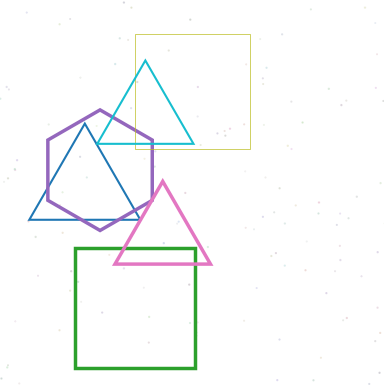[{"shape": "triangle", "thickness": 1.5, "radius": 0.83, "center": [0.22, 0.512]}, {"shape": "square", "thickness": 2.5, "radius": 0.78, "center": [0.35, 0.199]}, {"shape": "hexagon", "thickness": 2.5, "radius": 0.78, "center": [0.26, 0.558]}, {"shape": "triangle", "thickness": 2.5, "radius": 0.72, "center": [0.423, 0.386]}, {"shape": "square", "thickness": 0.5, "radius": 0.75, "center": [0.499, 0.762]}, {"shape": "triangle", "thickness": 1.5, "radius": 0.72, "center": [0.378, 0.699]}]